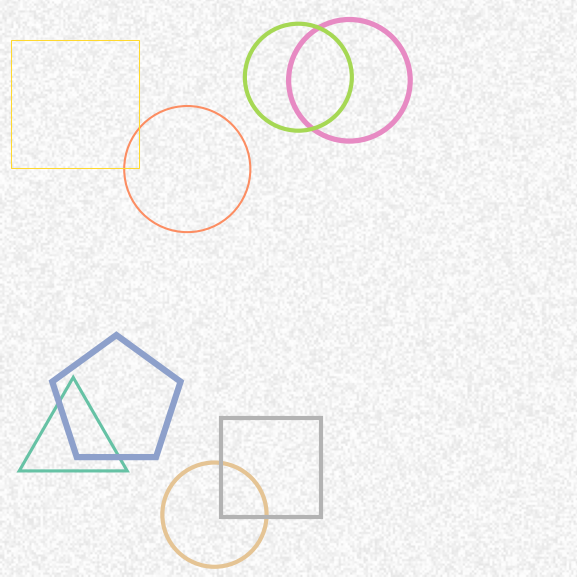[{"shape": "triangle", "thickness": 1.5, "radius": 0.54, "center": [0.127, 0.238]}, {"shape": "circle", "thickness": 1, "radius": 0.55, "center": [0.324, 0.706]}, {"shape": "pentagon", "thickness": 3, "radius": 0.58, "center": [0.202, 0.302]}, {"shape": "circle", "thickness": 2.5, "radius": 0.53, "center": [0.605, 0.86]}, {"shape": "circle", "thickness": 2, "radius": 0.46, "center": [0.517, 0.865]}, {"shape": "square", "thickness": 0.5, "radius": 0.55, "center": [0.13, 0.819]}, {"shape": "circle", "thickness": 2, "radius": 0.45, "center": [0.371, 0.108]}, {"shape": "square", "thickness": 2, "radius": 0.43, "center": [0.469, 0.19]}]